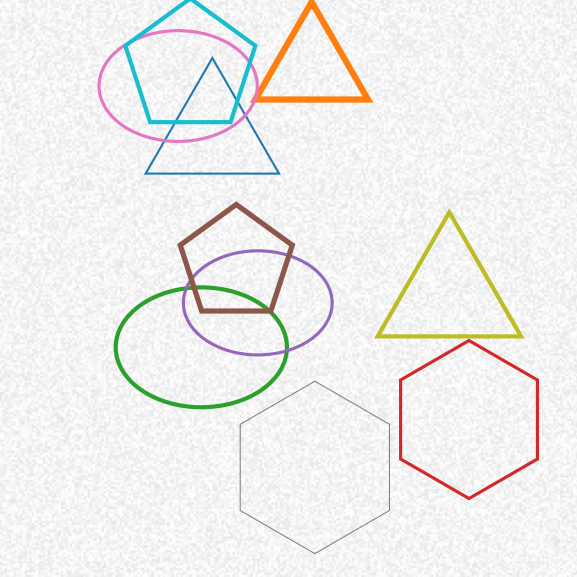[{"shape": "triangle", "thickness": 1, "radius": 0.67, "center": [0.368, 0.765]}, {"shape": "triangle", "thickness": 3, "radius": 0.56, "center": [0.54, 0.883]}, {"shape": "oval", "thickness": 2, "radius": 0.74, "center": [0.349, 0.398]}, {"shape": "hexagon", "thickness": 1.5, "radius": 0.68, "center": [0.812, 0.273]}, {"shape": "oval", "thickness": 1.5, "radius": 0.64, "center": [0.446, 0.475]}, {"shape": "pentagon", "thickness": 2.5, "radius": 0.51, "center": [0.409, 0.543]}, {"shape": "oval", "thickness": 1.5, "radius": 0.68, "center": [0.308, 0.85]}, {"shape": "hexagon", "thickness": 0.5, "radius": 0.75, "center": [0.545, 0.19]}, {"shape": "triangle", "thickness": 2, "radius": 0.72, "center": [0.778, 0.488]}, {"shape": "pentagon", "thickness": 2, "radius": 0.59, "center": [0.33, 0.883]}]